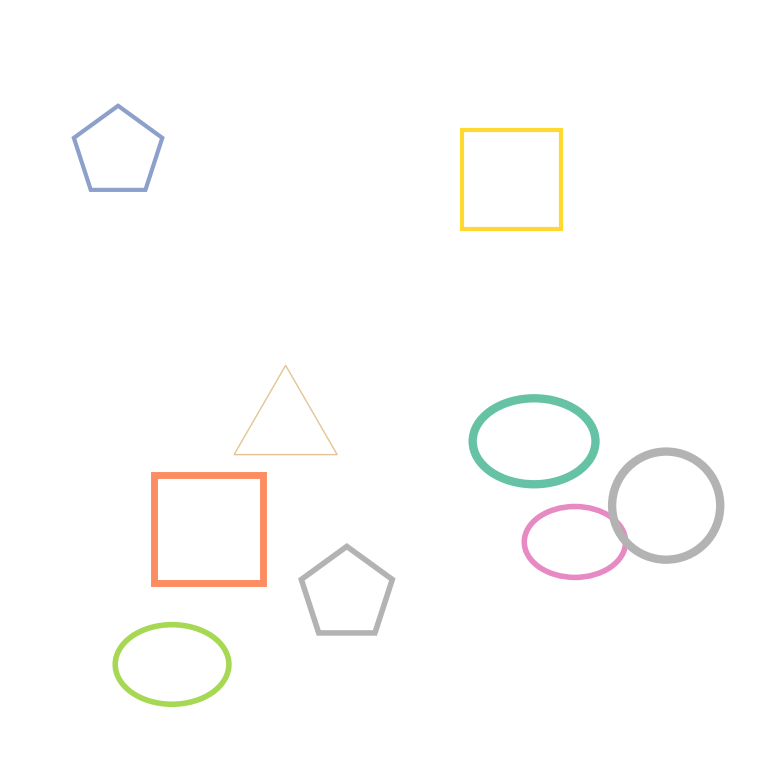[{"shape": "oval", "thickness": 3, "radius": 0.4, "center": [0.694, 0.427]}, {"shape": "square", "thickness": 2.5, "radius": 0.35, "center": [0.271, 0.313]}, {"shape": "pentagon", "thickness": 1.5, "radius": 0.3, "center": [0.153, 0.802]}, {"shape": "oval", "thickness": 2, "radius": 0.33, "center": [0.747, 0.296]}, {"shape": "oval", "thickness": 2, "radius": 0.37, "center": [0.223, 0.137]}, {"shape": "square", "thickness": 1.5, "radius": 0.32, "center": [0.664, 0.767]}, {"shape": "triangle", "thickness": 0.5, "radius": 0.39, "center": [0.371, 0.448]}, {"shape": "circle", "thickness": 3, "radius": 0.35, "center": [0.865, 0.343]}, {"shape": "pentagon", "thickness": 2, "radius": 0.31, "center": [0.45, 0.228]}]